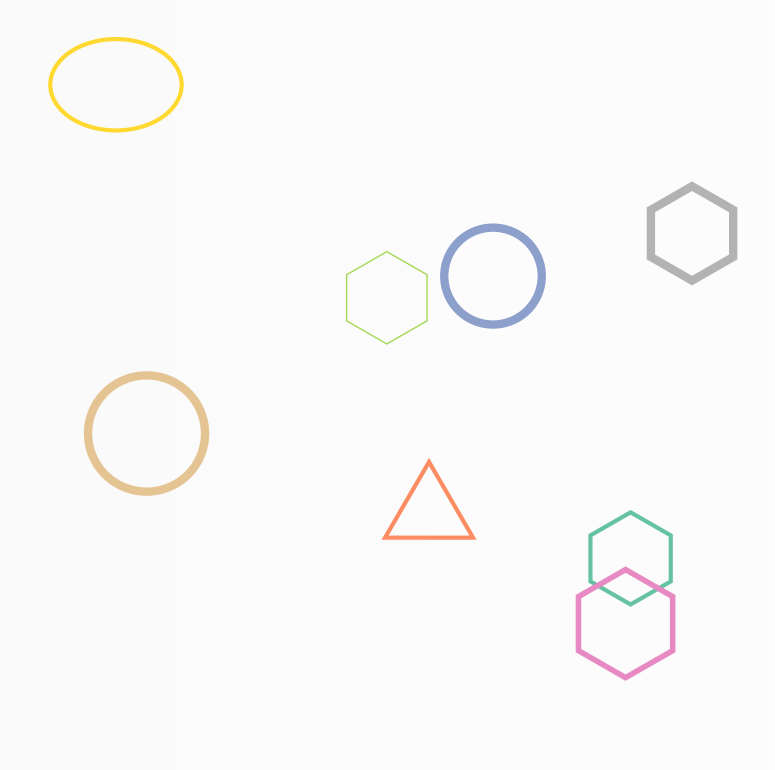[{"shape": "hexagon", "thickness": 1.5, "radius": 0.3, "center": [0.814, 0.275]}, {"shape": "triangle", "thickness": 1.5, "radius": 0.33, "center": [0.554, 0.335]}, {"shape": "circle", "thickness": 3, "radius": 0.31, "center": [0.636, 0.641]}, {"shape": "hexagon", "thickness": 2, "radius": 0.35, "center": [0.807, 0.19]}, {"shape": "hexagon", "thickness": 0.5, "radius": 0.3, "center": [0.499, 0.613]}, {"shape": "oval", "thickness": 1.5, "radius": 0.42, "center": [0.15, 0.89]}, {"shape": "circle", "thickness": 3, "radius": 0.38, "center": [0.189, 0.437]}, {"shape": "hexagon", "thickness": 3, "radius": 0.31, "center": [0.893, 0.697]}]